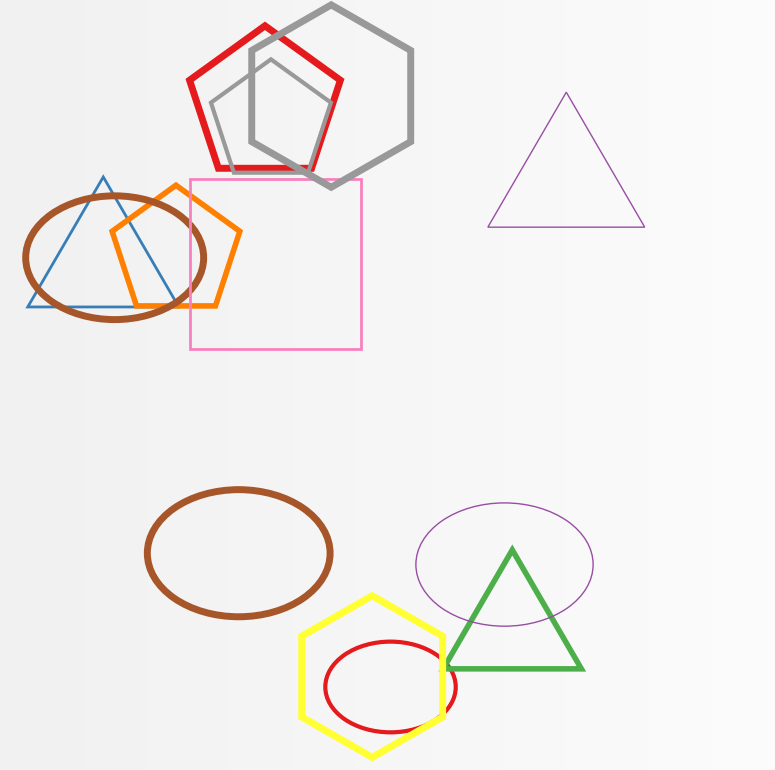[{"shape": "pentagon", "thickness": 2.5, "radius": 0.51, "center": [0.342, 0.864]}, {"shape": "oval", "thickness": 1.5, "radius": 0.42, "center": [0.504, 0.108]}, {"shape": "triangle", "thickness": 1, "radius": 0.56, "center": [0.133, 0.658]}, {"shape": "triangle", "thickness": 2, "radius": 0.51, "center": [0.661, 0.183]}, {"shape": "triangle", "thickness": 0.5, "radius": 0.58, "center": [0.731, 0.763]}, {"shape": "oval", "thickness": 0.5, "radius": 0.57, "center": [0.651, 0.267]}, {"shape": "pentagon", "thickness": 2, "radius": 0.43, "center": [0.227, 0.673]}, {"shape": "hexagon", "thickness": 2.5, "radius": 0.52, "center": [0.48, 0.121]}, {"shape": "oval", "thickness": 2.5, "radius": 0.59, "center": [0.308, 0.282]}, {"shape": "oval", "thickness": 2.5, "radius": 0.57, "center": [0.148, 0.665]}, {"shape": "square", "thickness": 1, "radius": 0.55, "center": [0.356, 0.657]}, {"shape": "pentagon", "thickness": 1.5, "radius": 0.41, "center": [0.35, 0.842]}, {"shape": "hexagon", "thickness": 2.5, "radius": 0.59, "center": [0.427, 0.875]}]